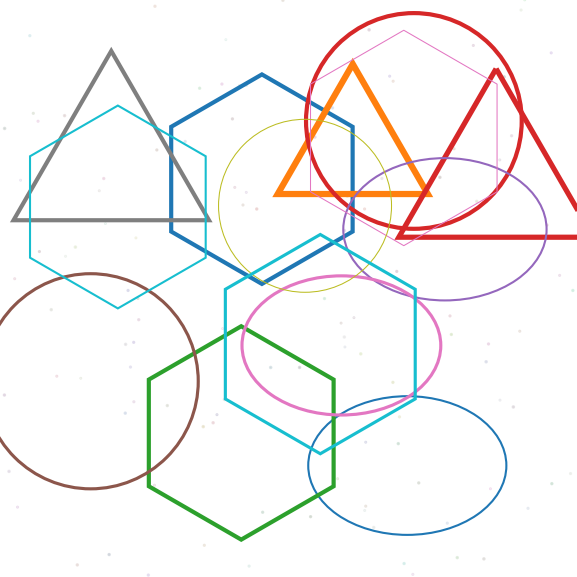[{"shape": "hexagon", "thickness": 2, "radius": 0.91, "center": [0.454, 0.689]}, {"shape": "oval", "thickness": 1, "radius": 0.86, "center": [0.705, 0.193]}, {"shape": "triangle", "thickness": 3, "radius": 0.75, "center": [0.611, 0.738]}, {"shape": "hexagon", "thickness": 2, "radius": 0.92, "center": [0.418, 0.249]}, {"shape": "circle", "thickness": 2, "radius": 0.93, "center": [0.717, 0.79]}, {"shape": "triangle", "thickness": 2.5, "radius": 0.97, "center": [0.859, 0.686]}, {"shape": "oval", "thickness": 1, "radius": 0.88, "center": [0.77, 0.602]}, {"shape": "circle", "thickness": 1.5, "radius": 0.93, "center": [0.157, 0.339]}, {"shape": "oval", "thickness": 1.5, "radius": 0.86, "center": [0.591, 0.401]}, {"shape": "hexagon", "thickness": 0.5, "radius": 0.93, "center": [0.699, 0.76]}, {"shape": "triangle", "thickness": 2, "radius": 0.98, "center": [0.193, 0.715]}, {"shape": "circle", "thickness": 0.5, "radius": 0.75, "center": [0.528, 0.643]}, {"shape": "hexagon", "thickness": 1.5, "radius": 0.95, "center": [0.555, 0.403]}, {"shape": "hexagon", "thickness": 1, "radius": 0.88, "center": [0.204, 0.641]}]